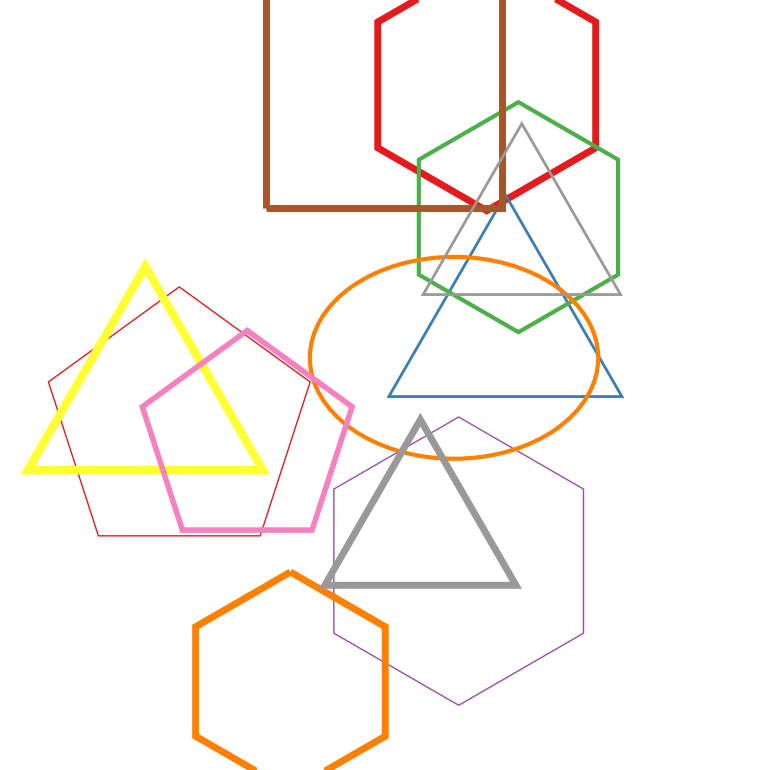[{"shape": "hexagon", "thickness": 2.5, "radius": 0.82, "center": [0.632, 0.89]}, {"shape": "pentagon", "thickness": 0.5, "radius": 0.89, "center": [0.233, 0.449]}, {"shape": "triangle", "thickness": 1, "radius": 0.87, "center": [0.656, 0.572]}, {"shape": "hexagon", "thickness": 1.5, "radius": 0.75, "center": [0.673, 0.718]}, {"shape": "hexagon", "thickness": 0.5, "radius": 0.94, "center": [0.596, 0.271]}, {"shape": "hexagon", "thickness": 2.5, "radius": 0.71, "center": [0.377, 0.115]}, {"shape": "oval", "thickness": 1.5, "radius": 0.94, "center": [0.59, 0.535]}, {"shape": "triangle", "thickness": 3, "radius": 0.88, "center": [0.189, 0.478]}, {"shape": "square", "thickness": 2.5, "radius": 0.77, "center": [0.499, 0.884]}, {"shape": "pentagon", "thickness": 2, "radius": 0.72, "center": [0.321, 0.427]}, {"shape": "triangle", "thickness": 2.5, "radius": 0.72, "center": [0.546, 0.312]}, {"shape": "triangle", "thickness": 1, "radius": 0.74, "center": [0.678, 0.691]}]